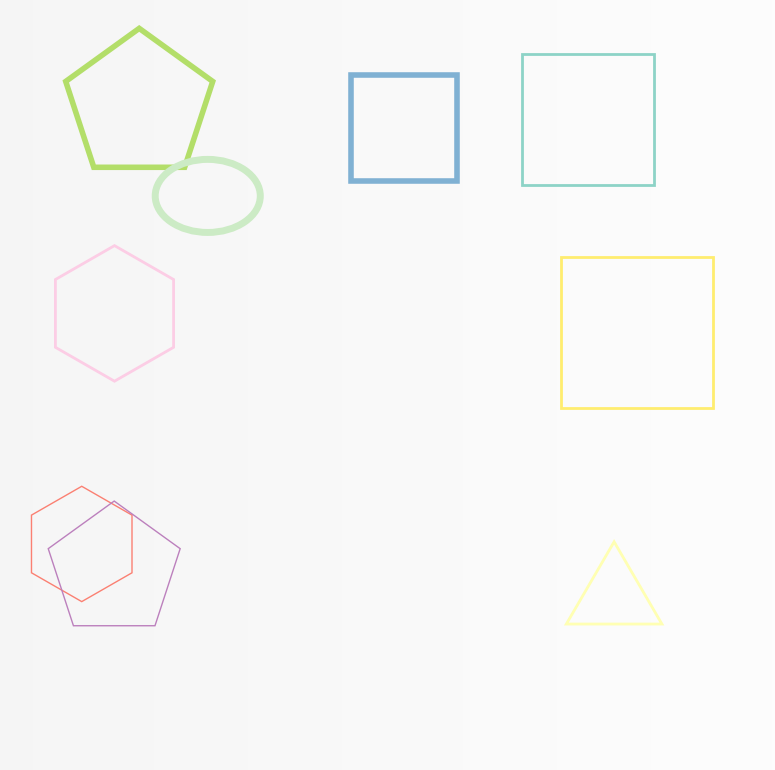[{"shape": "square", "thickness": 1, "radius": 0.43, "center": [0.758, 0.845]}, {"shape": "triangle", "thickness": 1, "radius": 0.36, "center": [0.792, 0.225]}, {"shape": "hexagon", "thickness": 0.5, "radius": 0.37, "center": [0.105, 0.294]}, {"shape": "square", "thickness": 2, "radius": 0.34, "center": [0.521, 0.834]}, {"shape": "pentagon", "thickness": 2, "radius": 0.5, "center": [0.18, 0.863]}, {"shape": "hexagon", "thickness": 1, "radius": 0.44, "center": [0.148, 0.593]}, {"shape": "pentagon", "thickness": 0.5, "radius": 0.45, "center": [0.147, 0.26]}, {"shape": "oval", "thickness": 2.5, "radius": 0.34, "center": [0.268, 0.746]}, {"shape": "square", "thickness": 1, "radius": 0.49, "center": [0.822, 0.568]}]